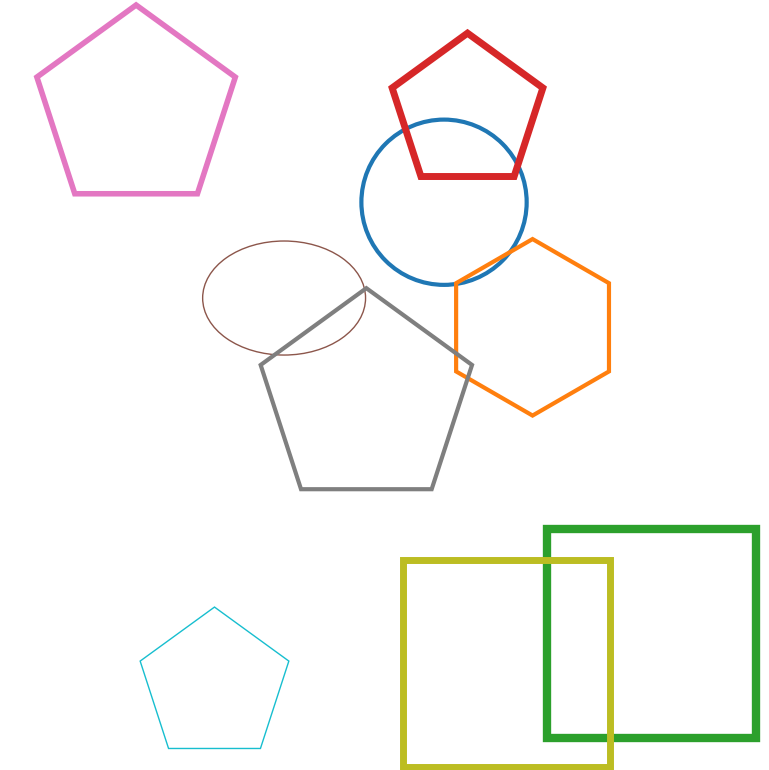[{"shape": "circle", "thickness": 1.5, "radius": 0.54, "center": [0.577, 0.737]}, {"shape": "hexagon", "thickness": 1.5, "radius": 0.57, "center": [0.692, 0.575]}, {"shape": "square", "thickness": 3, "radius": 0.68, "center": [0.846, 0.177]}, {"shape": "pentagon", "thickness": 2.5, "radius": 0.51, "center": [0.607, 0.854]}, {"shape": "oval", "thickness": 0.5, "radius": 0.53, "center": [0.369, 0.613]}, {"shape": "pentagon", "thickness": 2, "radius": 0.68, "center": [0.177, 0.858]}, {"shape": "pentagon", "thickness": 1.5, "radius": 0.72, "center": [0.476, 0.481]}, {"shape": "square", "thickness": 2.5, "radius": 0.67, "center": [0.658, 0.139]}, {"shape": "pentagon", "thickness": 0.5, "radius": 0.51, "center": [0.279, 0.11]}]